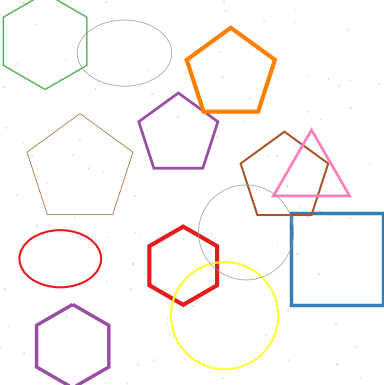[{"shape": "hexagon", "thickness": 3, "radius": 0.51, "center": [0.476, 0.31]}, {"shape": "oval", "thickness": 1.5, "radius": 0.53, "center": [0.157, 0.328]}, {"shape": "square", "thickness": 2.5, "radius": 0.6, "center": [0.874, 0.326]}, {"shape": "hexagon", "thickness": 1, "radius": 0.63, "center": [0.117, 0.893]}, {"shape": "hexagon", "thickness": 2.5, "radius": 0.54, "center": [0.189, 0.101]}, {"shape": "pentagon", "thickness": 2, "radius": 0.54, "center": [0.463, 0.65]}, {"shape": "pentagon", "thickness": 3, "radius": 0.6, "center": [0.6, 0.807]}, {"shape": "circle", "thickness": 1.5, "radius": 0.7, "center": [0.583, 0.18]}, {"shape": "pentagon", "thickness": 1.5, "radius": 0.6, "center": [0.739, 0.538]}, {"shape": "pentagon", "thickness": 0.5, "radius": 0.72, "center": [0.208, 0.56]}, {"shape": "triangle", "thickness": 2, "radius": 0.57, "center": [0.809, 0.548]}, {"shape": "oval", "thickness": 0.5, "radius": 0.61, "center": [0.323, 0.862]}, {"shape": "circle", "thickness": 0.5, "radius": 0.62, "center": [0.639, 0.396]}]